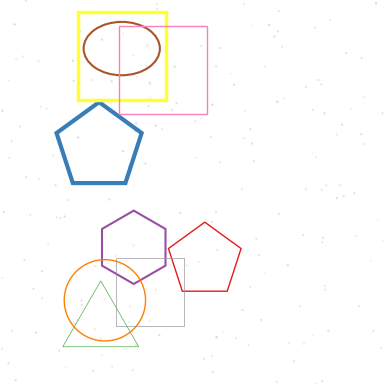[{"shape": "pentagon", "thickness": 1, "radius": 0.5, "center": [0.532, 0.324]}, {"shape": "pentagon", "thickness": 3, "radius": 0.58, "center": [0.257, 0.619]}, {"shape": "triangle", "thickness": 0.5, "radius": 0.57, "center": [0.262, 0.156]}, {"shape": "hexagon", "thickness": 1.5, "radius": 0.48, "center": [0.347, 0.358]}, {"shape": "circle", "thickness": 1, "radius": 0.53, "center": [0.272, 0.22]}, {"shape": "square", "thickness": 2.5, "radius": 0.57, "center": [0.318, 0.856]}, {"shape": "oval", "thickness": 1.5, "radius": 0.5, "center": [0.316, 0.874]}, {"shape": "square", "thickness": 1, "radius": 0.57, "center": [0.424, 0.819]}, {"shape": "square", "thickness": 0.5, "radius": 0.44, "center": [0.39, 0.243]}]